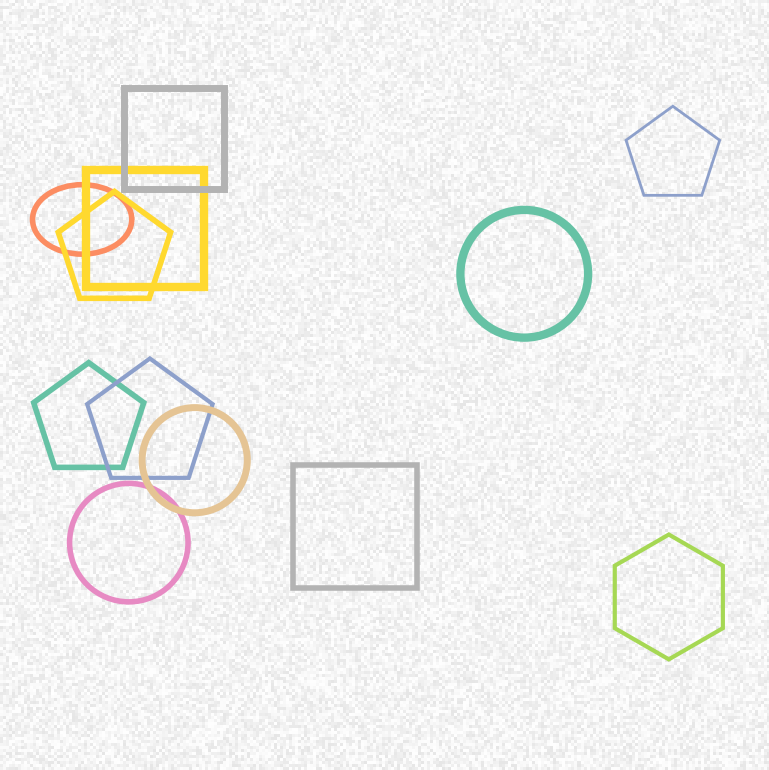[{"shape": "circle", "thickness": 3, "radius": 0.41, "center": [0.681, 0.644]}, {"shape": "pentagon", "thickness": 2, "radius": 0.38, "center": [0.115, 0.454]}, {"shape": "oval", "thickness": 2, "radius": 0.32, "center": [0.107, 0.715]}, {"shape": "pentagon", "thickness": 1, "radius": 0.32, "center": [0.874, 0.798]}, {"shape": "pentagon", "thickness": 1.5, "radius": 0.43, "center": [0.195, 0.449]}, {"shape": "circle", "thickness": 2, "radius": 0.38, "center": [0.167, 0.295]}, {"shape": "hexagon", "thickness": 1.5, "radius": 0.41, "center": [0.869, 0.225]}, {"shape": "square", "thickness": 3, "radius": 0.38, "center": [0.188, 0.704]}, {"shape": "pentagon", "thickness": 2, "radius": 0.38, "center": [0.149, 0.675]}, {"shape": "circle", "thickness": 2.5, "radius": 0.34, "center": [0.253, 0.402]}, {"shape": "square", "thickness": 2, "radius": 0.4, "center": [0.461, 0.316]}, {"shape": "square", "thickness": 2.5, "radius": 0.33, "center": [0.226, 0.82]}]